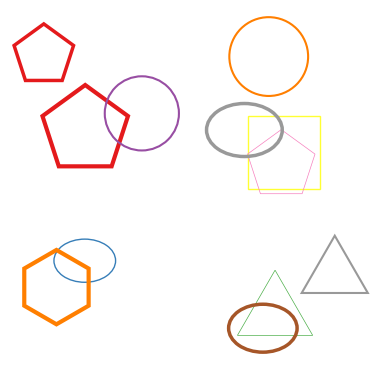[{"shape": "pentagon", "thickness": 3, "radius": 0.58, "center": [0.221, 0.662]}, {"shape": "pentagon", "thickness": 2.5, "radius": 0.41, "center": [0.114, 0.857]}, {"shape": "oval", "thickness": 1, "radius": 0.4, "center": [0.22, 0.323]}, {"shape": "triangle", "thickness": 0.5, "radius": 0.56, "center": [0.714, 0.185]}, {"shape": "circle", "thickness": 1.5, "radius": 0.48, "center": [0.368, 0.706]}, {"shape": "circle", "thickness": 1.5, "radius": 0.51, "center": [0.698, 0.853]}, {"shape": "hexagon", "thickness": 3, "radius": 0.48, "center": [0.147, 0.254]}, {"shape": "square", "thickness": 1, "radius": 0.47, "center": [0.738, 0.604]}, {"shape": "oval", "thickness": 2.5, "radius": 0.44, "center": [0.683, 0.148]}, {"shape": "pentagon", "thickness": 0.5, "radius": 0.46, "center": [0.731, 0.571]}, {"shape": "triangle", "thickness": 1.5, "radius": 0.5, "center": [0.869, 0.289]}, {"shape": "oval", "thickness": 2.5, "radius": 0.49, "center": [0.635, 0.662]}]